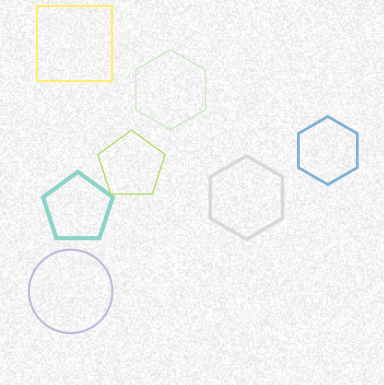[{"shape": "pentagon", "thickness": 3, "radius": 0.48, "center": [0.202, 0.458]}, {"shape": "circle", "thickness": 1.5, "radius": 0.54, "center": [0.184, 0.243]}, {"shape": "hexagon", "thickness": 2, "radius": 0.44, "center": [0.852, 0.609]}, {"shape": "pentagon", "thickness": 1, "radius": 0.46, "center": [0.341, 0.57]}, {"shape": "hexagon", "thickness": 2.5, "radius": 0.54, "center": [0.64, 0.487]}, {"shape": "hexagon", "thickness": 1, "radius": 0.52, "center": [0.443, 0.767]}, {"shape": "square", "thickness": 1.5, "radius": 0.49, "center": [0.194, 0.888]}]